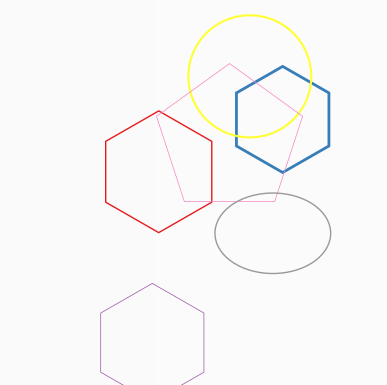[{"shape": "hexagon", "thickness": 1, "radius": 0.79, "center": [0.41, 0.554]}, {"shape": "hexagon", "thickness": 2, "radius": 0.69, "center": [0.729, 0.69]}, {"shape": "hexagon", "thickness": 0.5, "radius": 0.77, "center": [0.393, 0.11]}, {"shape": "circle", "thickness": 1.5, "radius": 0.79, "center": [0.645, 0.802]}, {"shape": "pentagon", "thickness": 0.5, "radius": 0.99, "center": [0.592, 0.637]}, {"shape": "oval", "thickness": 1, "radius": 0.75, "center": [0.704, 0.394]}]